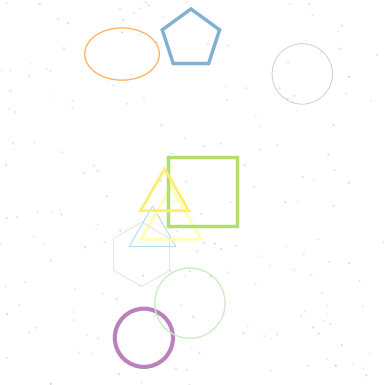[{"shape": "triangle", "thickness": 0.5, "radius": 0.35, "center": [0.396, 0.395]}, {"shape": "triangle", "thickness": 2, "radius": 0.45, "center": [0.444, 0.424]}, {"shape": "circle", "thickness": 0.5, "radius": 0.39, "center": [0.785, 0.808]}, {"shape": "pentagon", "thickness": 2.5, "radius": 0.39, "center": [0.496, 0.898]}, {"shape": "oval", "thickness": 1, "radius": 0.48, "center": [0.317, 0.86]}, {"shape": "square", "thickness": 2.5, "radius": 0.45, "center": [0.526, 0.502]}, {"shape": "hexagon", "thickness": 0.5, "radius": 0.42, "center": [0.368, 0.339]}, {"shape": "circle", "thickness": 3, "radius": 0.38, "center": [0.374, 0.123]}, {"shape": "circle", "thickness": 1, "radius": 0.46, "center": [0.493, 0.213]}, {"shape": "triangle", "thickness": 2, "radius": 0.36, "center": [0.428, 0.489]}]